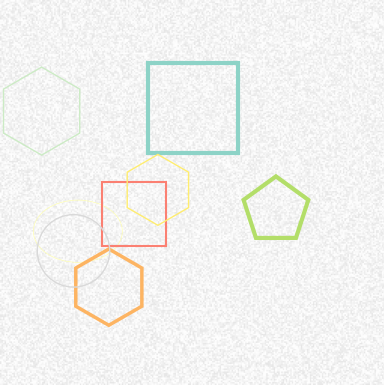[{"shape": "square", "thickness": 3, "radius": 0.59, "center": [0.501, 0.72]}, {"shape": "oval", "thickness": 0.5, "radius": 0.58, "center": [0.202, 0.399]}, {"shape": "square", "thickness": 1.5, "radius": 0.41, "center": [0.348, 0.444]}, {"shape": "hexagon", "thickness": 2.5, "radius": 0.5, "center": [0.283, 0.254]}, {"shape": "pentagon", "thickness": 3, "radius": 0.44, "center": [0.717, 0.453]}, {"shape": "circle", "thickness": 1, "radius": 0.47, "center": [0.191, 0.348]}, {"shape": "hexagon", "thickness": 1, "radius": 0.57, "center": [0.108, 0.711]}, {"shape": "hexagon", "thickness": 1, "radius": 0.46, "center": [0.41, 0.507]}]